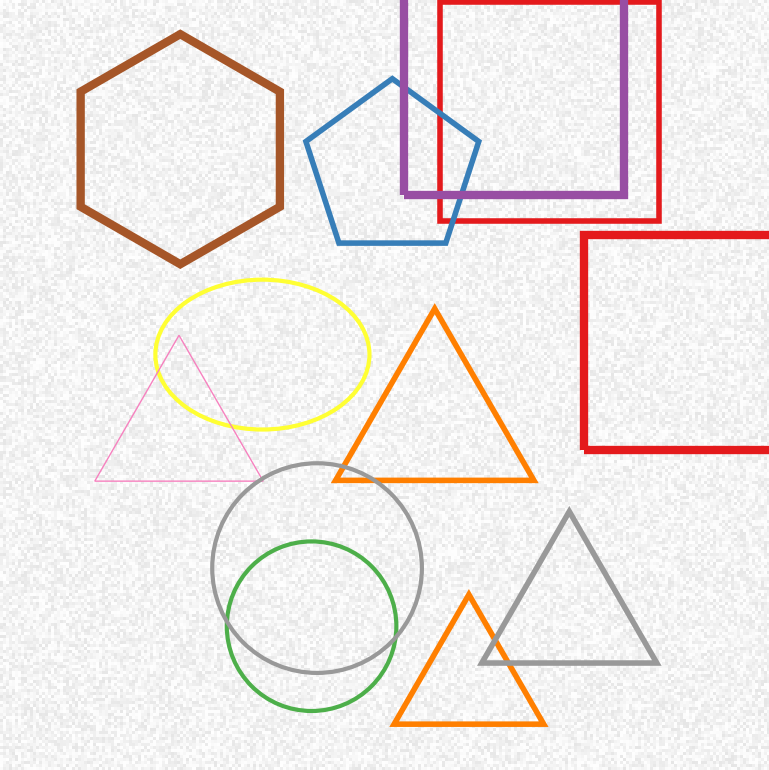[{"shape": "square", "thickness": 2, "radius": 0.71, "center": [0.714, 0.855]}, {"shape": "square", "thickness": 3, "radius": 0.7, "center": [0.898, 0.555]}, {"shape": "pentagon", "thickness": 2, "radius": 0.59, "center": [0.51, 0.78]}, {"shape": "circle", "thickness": 1.5, "radius": 0.55, "center": [0.405, 0.187]}, {"shape": "square", "thickness": 3, "radius": 0.71, "center": [0.667, 0.89]}, {"shape": "triangle", "thickness": 2, "radius": 0.74, "center": [0.565, 0.45]}, {"shape": "triangle", "thickness": 2, "radius": 0.56, "center": [0.609, 0.116]}, {"shape": "oval", "thickness": 1.5, "radius": 0.7, "center": [0.341, 0.539]}, {"shape": "hexagon", "thickness": 3, "radius": 0.75, "center": [0.234, 0.806]}, {"shape": "triangle", "thickness": 0.5, "radius": 0.63, "center": [0.232, 0.438]}, {"shape": "circle", "thickness": 1.5, "radius": 0.68, "center": [0.412, 0.262]}, {"shape": "triangle", "thickness": 2, "radius": 0.66, "center": [0.739, 0.205]}]